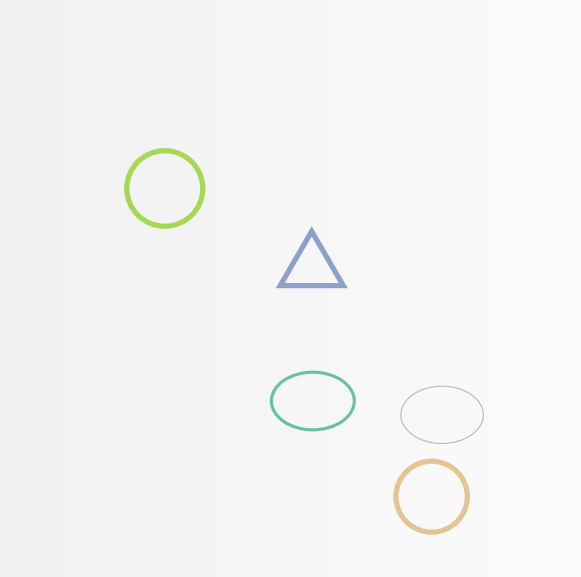[{"shape": "oval", "thickness": 1.5, "radius": 0.36, "center": [0.538, 0.305]}, {"shape": "triangle", "thickness": 2.5, "radius": 0.31, "center": [0.536, 0.536]}, {"shape": "circle", "thickness": 2.5, "radius": 0.33, "center": [0.284, 0.673]}, {"shape": "circle", "thickness": 2.5, "radius": 0.31, "center": [0.743, 0.139]}, {"shape": "oval", "thickness": 0.5, "radius": 0.35, "center": [0.761, 0.281]}]